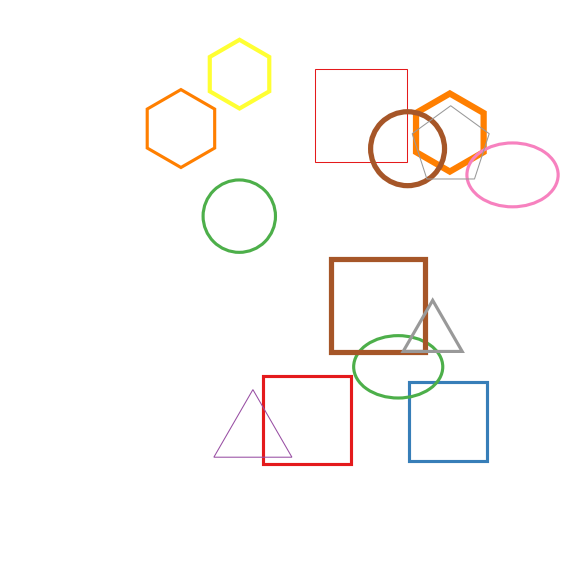[{"shape": "square", "thickness": 1.5, "radius": 0.38, "center": [0.531, 0.272]}, {"shape": "square", "thickness": 0.5, "radius": 0.4, "center": [0.625, 0.799]}, {"shape": "square", "thickness": 1.5, "radius": 0.34, "center": [0.776, 0.269]}, {"shape": "circle", "thickness": 1.5, "radius": 0.31, "center": [0.414, 0.625]}, {"shape": "oval", "thickness": 1.5, "radius": 0.39, "center": [0.69, 0.364]}, {"shape": "triangle", "thickness": 0.5, "radius": 0.39, "center": [0.438, 0.246]}, {"shape": "hexagon", "thickness": 1.5, "radius": 0.34, "center": [0.313, 0.777]}, {"shape": "hexagon", "thickness": 3, "radius": 0.34, "center": [0.779, 0.77]}, {"shape": "hexagon", "thickness": 2, "radius": 0.3, "center": [0.415, 0.871]}, {"shape": "circle", "thickness": 2.5, "radius": 0.32, "center": [0.706, 0.742]}, {"shape": "square", "thickness": 2.5, "radius": 0.41, "center": [0.654, 0.47]}, {"shape": "oval", "thickness": 1.5, "radius": 0.39, "center": [0.887, 0.696]}, {"shape": "pentagon", "thickness": 0.5, "radius": 0.35, "center": [0.78, 0.746]}, {"shape": "triangle", "thickness": 1.5, "radius": 0.3, "center": [0.749, 0.42]}]